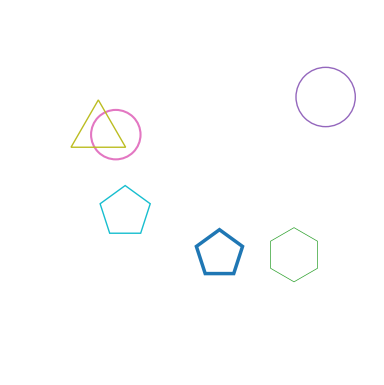[{"shape": "pentagon", "thickness": 2.5, "radius": 0.32, "center": [0.57, 0.34]}, {"shape": "hexagon", "thickness": 0.5, "radius": 0.35, "center": [0.764, 0.338]}, {"shape": "circle", "thickness": 1, "radius": 0.39, "center": [0.846, 0.748]}, {"shape": "circle", "thickness": 1.5, "radius": 0.32, "center": [0.301, 0.65]}, {"shape": "triangle", "thickness": 1, "radius": 0.41, "center": [0.255, 0.658]}, {"shape": "pentagon", "thickness": 1, "radius": 0.34, "center": [0.325, 0.45]}]